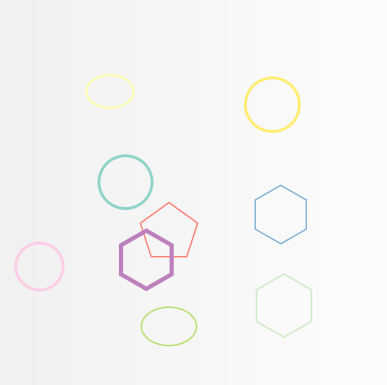[{"shape": "circle", "thickness": 2, "radius": 0.34, "center": [0.324, 0.527]}, {"shape": "oval", "thickness": 1.5, "radius": 0.3, "center": [0.284, 0.763]}, {"shape": "pentagon", "thickness": 1, "radius": 0.39, "center": [0.436, 0.396]}, {"shape": "hexagon", "thickness": 1, "radius": 0.38, "center": [0.725, 0.443]}, {"shape": "oval", "thickness": 1, "radius": 0.36, "center": [0.436, 0.152]}, {"shape": "circle", "thickness": 2, "radius": 0.31, "center": [0.102, 0.308]}, {"shape": "hexagon", "thickness": 3, "radius": 0.38, "center": [0.378, 0.325]}, {"shape": "hexagon", "thickness": 1, "radius": 0.41, "center": [0.733, 0.206]}, {"shape": "circle", "thickness": 2, "radius": 0.35, "center": [0.703, 0.728]}]